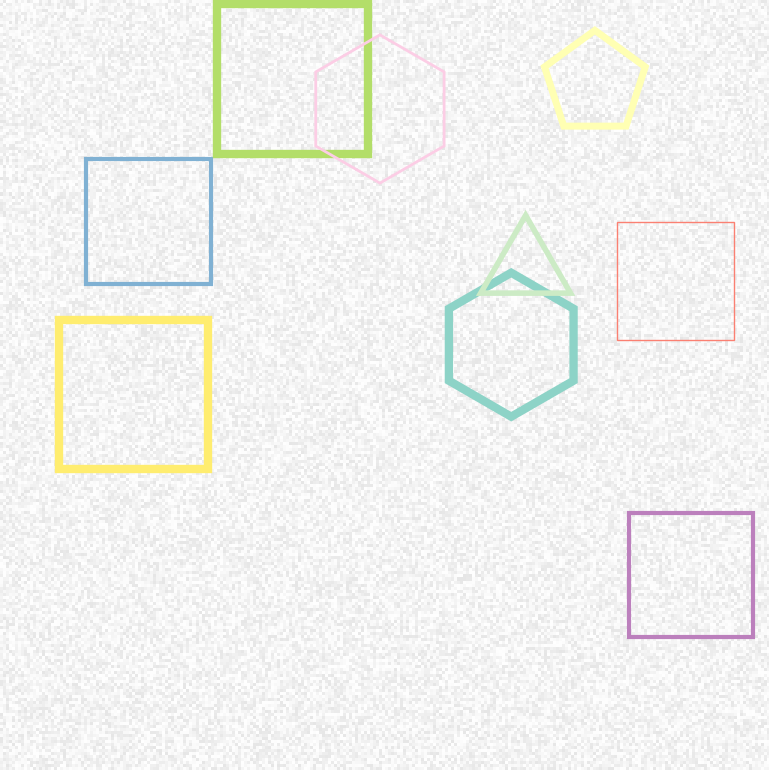[{"shape": "hexagon", "thickness": 3, "radius": 0.47, "center": [0.664, 0.552]}, {"shape": "pentagon", "thickness": 2.5, "radius": 0.34, "center": [0.773, 0.892]}, {"shape": "square", "thickness": 0.5, "radius": 0.38, "center": [0.877, 0.635]}, {"shape": "square", "thickness": 1.5, "radius": 0.41, "center": [0.193, 0.712]}, {"shape": "square", "thickness": 3, "radius": 0.49, "center": [0.38, 0.898]}, {"shape": "hexagon", "thickness": 1, "radius": 0.48, "center": [0.493, 0.858]}, {"shape": "square", "thickness": 1.5, "radius": 0.4, "center": [0.898, 0.253]}, {"shape": "triangle", "thickness": 2, "radius": 0.34, "center": [0.683, 0.653]}, {"shape": "square", "thickness": 3, "radius": 0.48, "center": [0.173, 0.487]}]